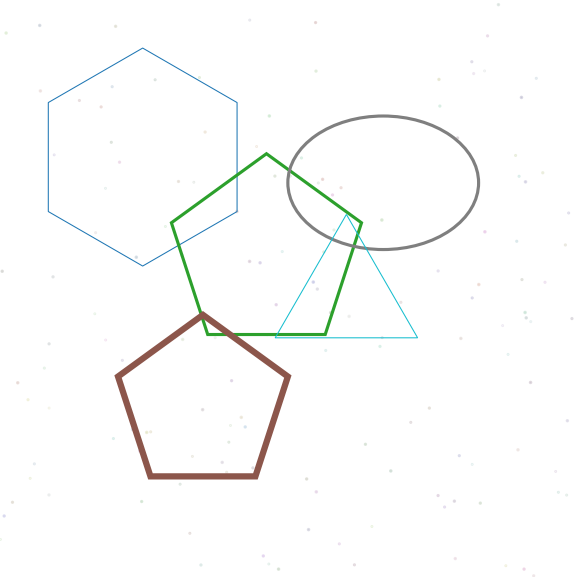[{"shape": "hexagon", "thickness": 0.5, "radius": 0.94, "center": [0.247, 0.727]}, {"shape": "pentagon", "thickness": 1.5, "radius": 0.87, "center": [0.461, 0.56]}, {"shape": "pentagon", "thickness": 3, "radius": 0.77, "center": [0.351, 0.299]}, {"shape": "oval", "thickness": 1.5, "radius": 0.83, "center": [0.664, 0.683]}, {"shape": "triangle", "thickness": 0.5, "radius": 0.71, "center": [0.6, 0.485]}]